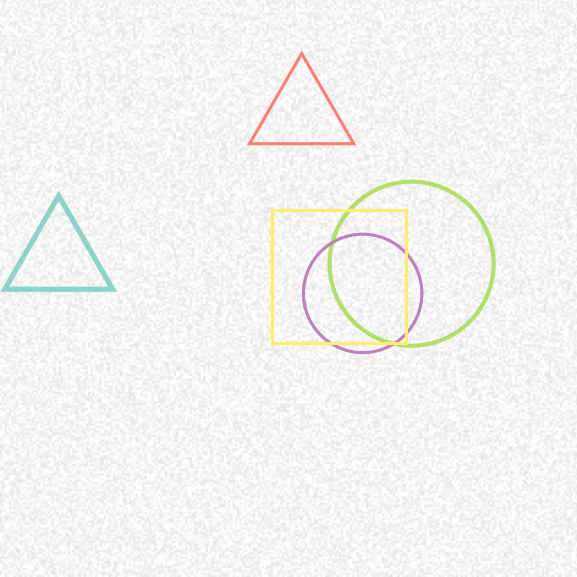[{"shape": "triangle", "thickness": 2.5, "radius": 0.54, "center": [0.102, 0.552]}, {"shape": "triangle", "thickness": 1.5, "radius": 0.52, "center": [0.522, 0.802]}, {"shape": "circle", "thickness": 2, "radius": 0.71, "center": [0.713, 0.543]}, {"shape": "circle", "thickness": 1.5, "radius": 0.51, "center": [0.628, 0.491]}, {"shape": "square", "thickness": 1.5, "radius": 0.58, "center": [0.587, 0.521]}]